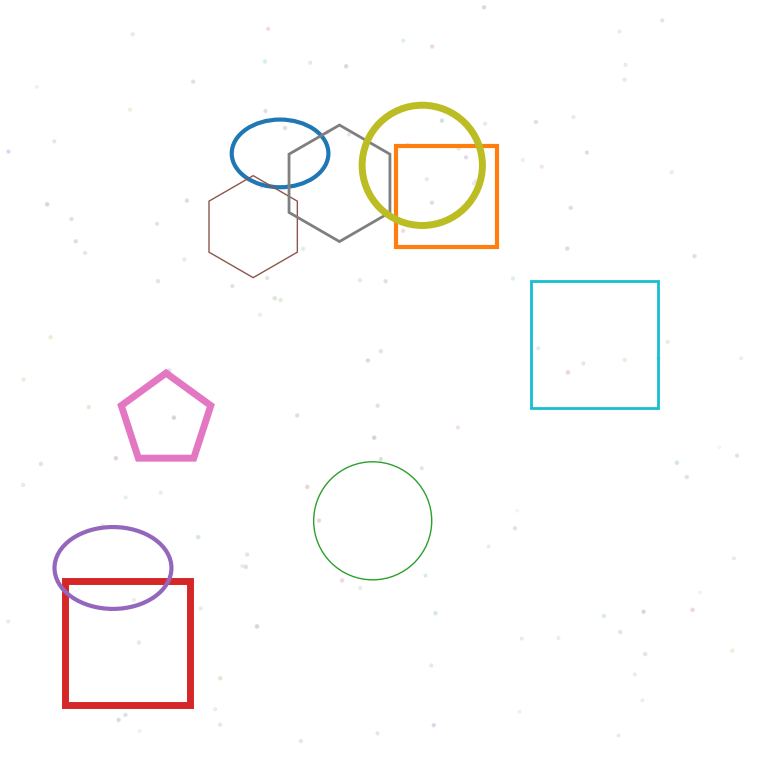[{"shape": "oval", "thickness": 1.5, "radius": 0.31, "center": [0.364, 0.801]}, {"shape": "square", "thickness": 1.5, "radius": 0.33, "center": [0.58, 0.745]}, {"shape": "circle", "thickness": 0.5, "radius": 0.38, "center": [0.484, 0.324]}, {"shape": "square", "thickness": 2.5, "radius": 0.4, "center": [0.165, 0.165]}, {"shape": "oval", "thickness": 1.5, "radius": 0.38, "center": [0.147, 0.262]}, {"shape": "hexagon", "thickness": 0.5, "radius": 0.33, "center": [0.329, 0.706]}, {"shape": "pentagon", "thickness": 2.5, "radius": 0.31, "center": [0.216, 0.454]}, {"shape": "hexagon", "thickness": 1, "radius": 0.38, "center": [0.441, 0.762]}, {"shape": "circle", "thickness": 2.5, "radius": 0.39, "center": [0.548, 0.785]}, {"shape": "square", "thickness": 1, "radius": 0.41, "center": [0.772, 0.553]}]